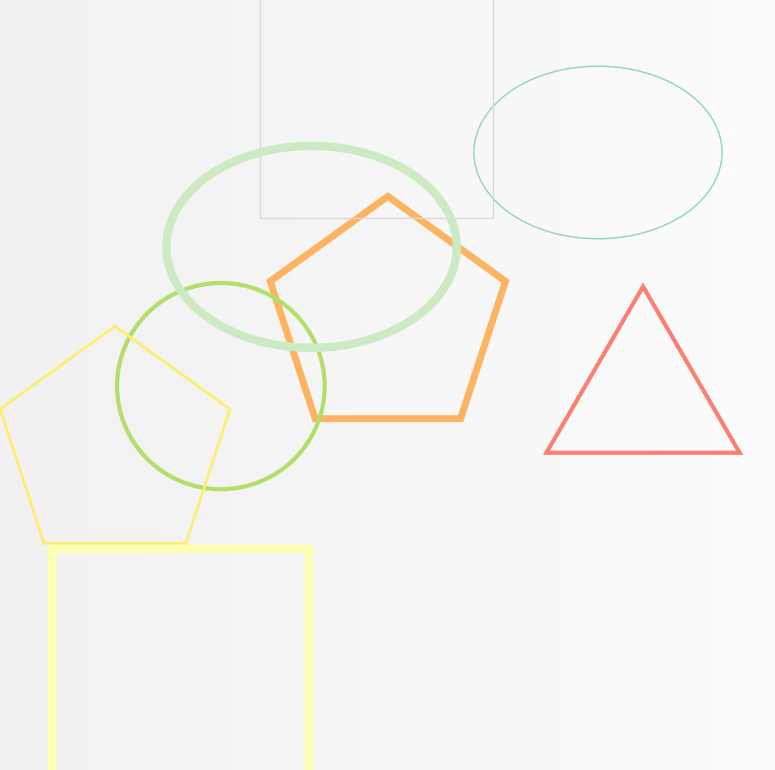[{"shape": "oval", "thickness": 0.5, "radius": 0.8, "center": [0.772, 0.802]}, {"shape": "square", "thickness": 3, "radius": 0.83, "center": [0.233, 0.121]}, {"shape": "triangle", "thickness": 1.5, "radius": 0.72, "center": [0.83, 0.484]}, {"shape": "pentagon", "thickness": 2.5, "radius": 0.8, "center": [0.5, 0.585]}, {"shape": "circle", "thickness": 1.5, "radius": 0.67, "center": [0.285, 0.499]}, {"shape": "square", "thickness": 0.5, "radius": 0.75, "center": [0.486, 0.867]}, {"shape": "oval", "thickness": 3, "radius": 0.94, "center": [0.402, 0.679]}, {"shape": "pentagon", "thickness": 1, "radius": 0.78, "center": [0.148, 0.421]}]